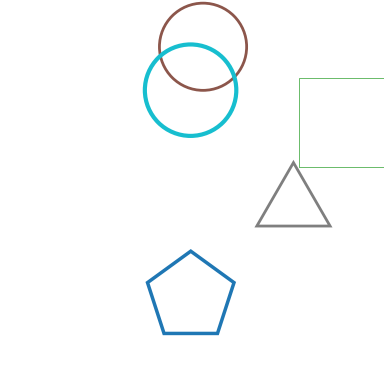[{"shape": "pentagon", "thickness": 2.5, "radius": 0.59, "center": [0.495, 0.229]}, {"shape": "square", "thickness": 0.5, "radius": 0.58, "center": [0.892, 0.682]}, {"shape": "circle", "thickness": 2, "radius": 0.57, "center": [0.527, 0.879]}, {"shape": "triangle", "thickness": 2, "radius": 0.55, "center": [0.762, 0.468]}, {"shape": "circle", "thickness": 3, "radius": 0.59, "center": [0.495, 0.766]}]